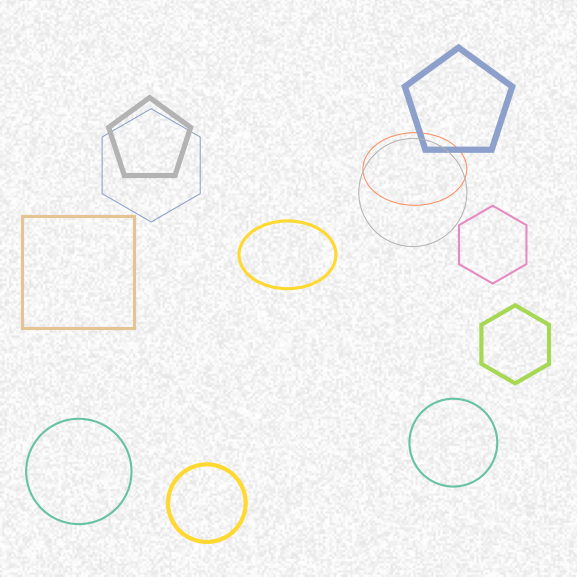[{"shape": "circle", "thickness": 1, "radius": 0.46, "center": [0.137, 0.183]}, {"shape": "circle", "thickness": 1, "radius": 0.38, "center": [0.785, 0.233]}, {"shape": "oval", "thickness": 0.5, "radius": 0.45, "center": [0.718, 0.706]}, {"shape": "hexagon", "thickness": 0.5, "radius": 0.49, "center": [0.262, 0.713]}, {"shape": "pentagon", "thickness": 3, "radius": 0.49, "center": [0.794, 0.819]}, {"shape": "hexagon", "thickness": 1, "radius": 0.34, "center": [0.853, 0.576]}, {"shape": "hexagon", "thickness": 2, "radius": 0.34, "center": [0.892, 0.403]}, {"shape": "circle", "thickness": 2, "radius": 0.34, "center": [0.358, 0.128]}, {"shape": "oval", "thickness": 1.5, "radius": 0.42, "center": [0.498, 0.558]}, {"shape": "square", "thickness": 1.5, "radius": 0.49, "center": [0.135, 0.529]}, {"shape": "circle", "thickness": 0.5, "radius": 0.47, "center": [0.715, 0.666]}, {"shape": "pentagon", "thickness": 2.5, "radius": 0.37, "center": [0.259, 0.756]}]